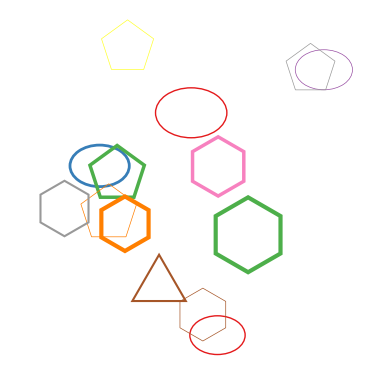[{"shape": "oval", "thickness": 1, "radius": 0.36, "center": [0.565, 0.129]}, {"shape": "oval", "thickness": 1, "radius": 0.46, "center": [0.497, 0.707]}, {"shape": "oval", "thickness": 2, "radius": 0.39, "center": [0.259, 0.569]}, {"shape": "pentagon", "thickness": 2.5, "radius": 0.37, "center": [0.304, 0.548]}, {"shape": "hexagon", "thickness": 3, "radius": 0.49, "center": [0.644, 0.39]}, {"shape": "oval", "thickness": 0.5, "radius": 0.37, "center": [0.841, 0.819]}, {"shape": "pentagon", "thickness": 0.5, "radius": 0.38, "center": [0.282, 0.446]}, {"shape": "hexagon", "thickness": 3, "radius": 0.35, "center": [0.325, 0.419]}, {"shape": "pentagon", "thickness": 0.5, "radius": 0.36, "center": [0.331, 0.877]}, {"shape": "hexagon", "thickness": 0.5, "radius": 0.34, "center": [0.527, 0.183]}, {"shape": "triangle", "thickness": 1.5, "radius": 0.4, "center": [0.413, 0.258]}, {"shape": "hexagon", "thickness": 2.5, "radius": 0.38, "center": [0.567, 0.568]}, {"shape": "hexagon", "thickness": 1.5, "radius": 0.36, "center": [0.168, 0.458]}, {"shape": "pentagon", "thickness": 0.5, "radius": 0.33, "center": [0.807, 0.821]}]